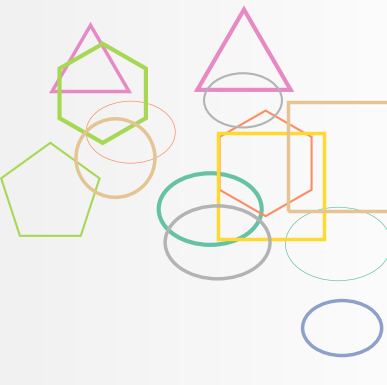[{"shape": "oval", "thickness": 3, "radius": 0.66, "center": [0.542, 0.457]}, {"shape": "oval", "thickness": 0.5, "radius": 0.68, "center": [0.873, 0.366]}, {"shape": "hexagon", "thickness": 1.5, "radius": 0.69, "center": [0.685, 0.576]}, {"shape": "oval", "thickness": 0.5, "radius": 0.58, "center": [0.337, 0.657]}, {"shape": "oval", "thickness": 2.5, "radius": 0.51, "center": [0.883, 0.148]}, {"shape": "triangle", "thickness": 3, "radius": 0.7, "center": [0.63, 0.836]}, {"shape": "triangle", "thickness": 2.5, "radius": 0.57, "center": [0.234, 0.82]}, {"shape": "pentagon", "thickness": 1.5, "radius": 0.67, "center": [0.13, 0.495]}, {"shape": "hexagon", "thickness": 3, "radius": 0.64, "center": [0.265, 0.758]}, {"shape": "square", "thickness": 2.5, "radius": 0.68, "center": [0.699, 0.516]}, {"shape": "square", "thickness": 2.5, "radius": 0.71, "center": [0.885, 0.593]}, {"shape": "circle", "thickness": 2.5, "radius": 0.51, "center": [0.298, 0.589]}, {"shape": "oval", "thickness": 2.5, "radius": 0.68, "center": [0.561, 0.37]}, {"shape": "oval", "thickness": 1.5, "radius": 0.5, "center": [0.627, 0.739]}]